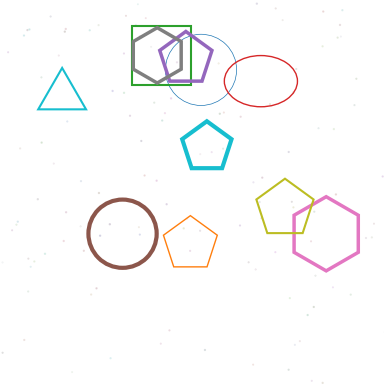[{"shape": "circle", "thickness": 0.5, "radius": 0.46, "center": [0.522, 0.819]}, {"shape": "pentagon", "thickness": 1, "radius": 0.37, "center": [0.494, 0.366]}, {"shape": "square", "thickness": 1.5, "radius": 0.38, "center": [0.419, 0.855]}, {"shape": "oval", "thickness": 1, "radius": 0.47, "center": [0.678, 0.789]}, {"shape": "pentagon", "thickness": 2.5, "radius": 0.36, "center": [0.483, 0.847]}, {"shape": "circle", "thickness": 3, "radius": 0.44, "center": [0.318, 0.393]}, {"shape": "hexagon", "thickness": 2.5, "radius": 0.48, "center": [0.847, 0.393]}, {"shape": "hexagon", "thickness": 2.5, "radius": 0.36, "center": [0.408, 0.856]}, {"shape": "pentagon", "thickness": 1.5, "radius": 0.39, "center": [0.74, 0.458]}, {"shape": "pentagon", "thickness": 3, "radius": 0.34, "center": [0.537, 0.618]}, {"shape": "triangle", "thickness": 1.5, "radius": 0.36, "center": [0.161, 0.752]}]